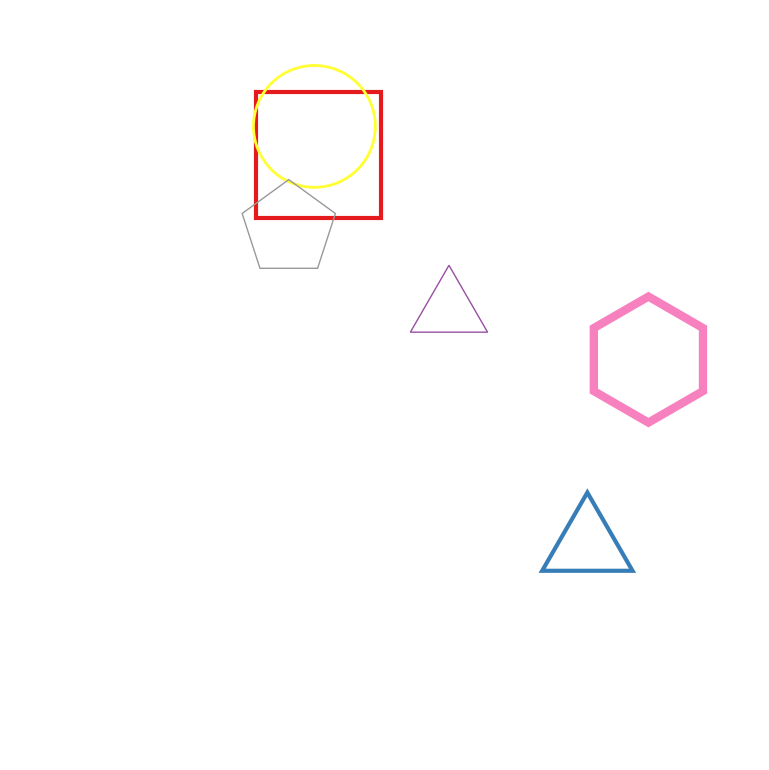[{"shape": "square", "thickness": 1.5, "radius": 0.41, "center": [0.413, 0.799]}, {"shape": "triangle", "thickness": 1.5, "radius": 0.34, "center": [0.763, 0.293]}, {"shape": "triangle", "thickness": 0.5, "radius": 0.29, "center": [0.583, 0.598]}, {"shape": "circle", "thickness": 1, "radius": 0.4, "center": [0.408, 0.836]}, {"shape": "hexagon", "thickness": 3, "radius": 0.41, "center": [0.842, 0.533]}, {"shape": "pentagon", "thickness": 0.5, "radius": 0.32, "center": [0.375, 0.703]}]